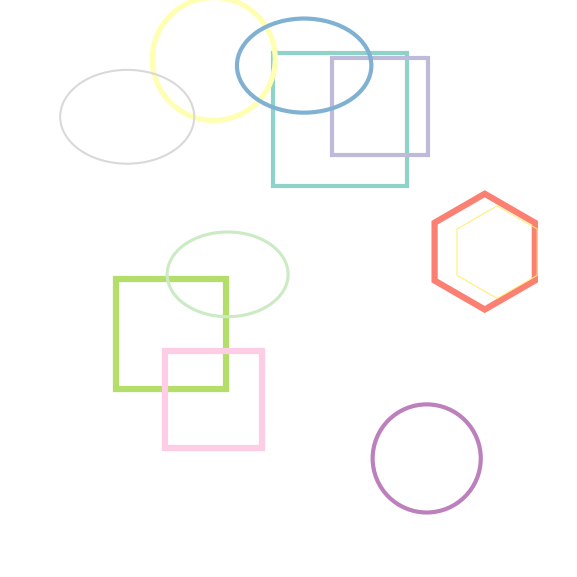[{"shape": "square", "thickness": 2, "radius": 0.58, "center": [0.589, 0.792]}, {"shape": "circle", "thickness": 2.5, "radius": 0.53, "center": [0.37, 0.897]}, {"shape": "square", "thickness": 2, "radius": 0.42, "center": [0.658, 0.815]}, {"shape": "hexagon", "thickness": 3, "radius": 0.5, "center": [0.839, 0.563]}, {"shape": "oval", "thickness": 2, "radius": 0.58, "center": [0.527, 0.886]}, {"shape": "square", "thickness": 3, "radius": 0.48, "center": [0.296, 0.42]}, {"shape": "square", "thickness": 3, "radius": 0.42, "center": [0.369, 0.307]}, {"shape": "oval", "thickness": 1, "radius": 0.58, "center": [0.22, 0.797]}, {"shape": "circle", "thickness": 2, "radius": 0.47, "center": [0.739, 0.205]}, {"shape": "oval", "thickness": 1.5, "radius": 0.52, "center": [0.394, 0.524]}, {"shape": "hexagon", "thickness": 0.5, "radius": 0.4, "center": [0.861, 0.563]}]